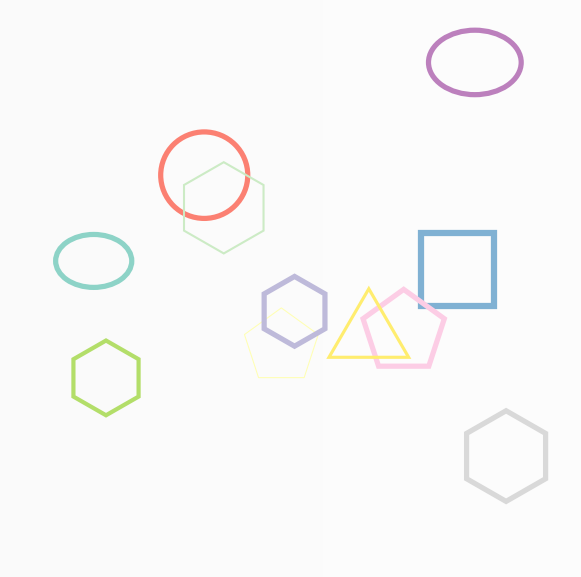[{"shape": "oval", "thickness": 2.5, "radius": 0.33, "center": [0.161, 0.547]}, {"shape": "pentagon", "thickness": 0.5, "radius": 0.33, "center": [0.484, 0.399]}, {"shape": "hexagon", "thickness": 2.5, "radius": 0.3, "center": [0.507, 0.46]}, {"shape": "circle", "thickness": 2.5, "radius": 0.37, "center": [0.351, 0.696]}, {"shape": "square", "thickness": 3, "radius": 0.32, "center": [0.787, 0.533]}, {"shape": "hexagon", "thickness": 2, "radius": 0.32, "center": [0.182, 0.345]}, {"shape": "pentagon", "thickness": 2.5, "radius": 0.37, "center": [0.695, 0.425]}, {"shape": "hexagon", "thickness": 2.5, "radius": 0.39, "center": [0.871, 0.209]}, {"shape": "oval", "thickness": 2.5, "radius": 0.4, "center": [0.817, 0.891]}, {"shape": "hexagon", "thickness": 1, "radius": 0.39, "center": [0.385, 0.639]}, {"shape": "triangle", "thickness": 1.5, "radius": 0.4, "center": [0.635, 0.42]}]